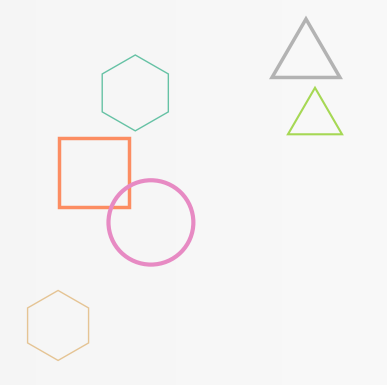[{"shape": "hexagon", "thickness": 1, "radius": 0.49, "center": [0.349, 0.759]}, {"shape": "square", "thickness": 2.5, "radius": 0.45, "center": [0.242, 0.553]}, {"shape": "circle", "thickness": 3, "radius": 0.55, "center": [0.389, 0.422]}, {"shape": "triangle", "thickness": 1.5, "radius": 0.4, "center": [0.813, 0.691]}, {"shape": "hexagon", "thickness": 1, "radius": 0.45, "center": [0.15, 0.155]}, {"shape": "triangle", "thickness": 2.5, "radius": 0.51, "center": [0.79, 0.849]}]